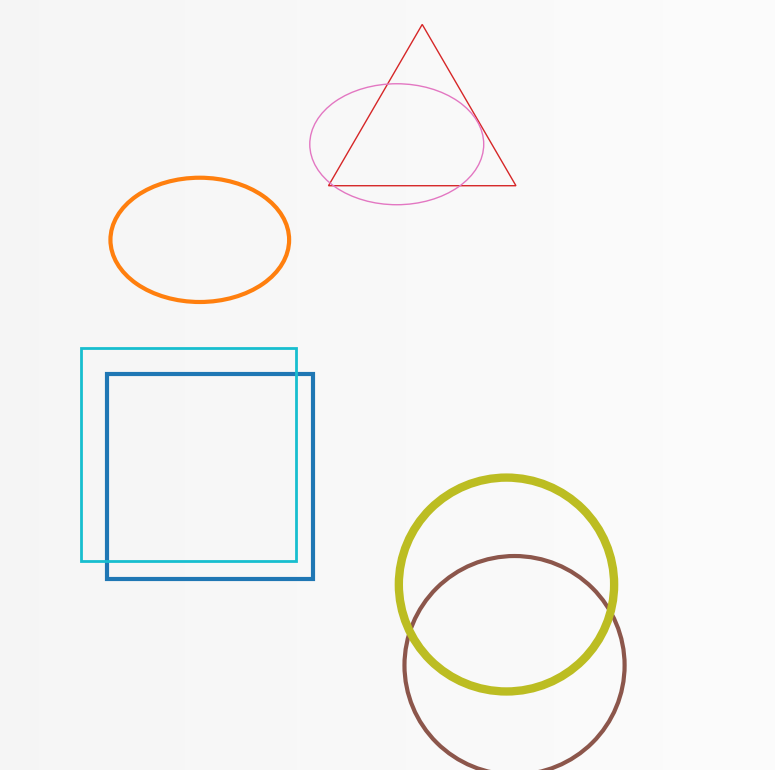[{"shape": "square", "thickness": 1.5, "radius": 0.66, "center": [0.271, 0.381]}, {"shape": "oval", "thickness": 1.5, "radius": 0.58, "center": [0.258, 0.688]}, {"shape": "triangle", "thickness": 0.5, "radius": 0.7, "center": [0.545, 0.829]}, {"shape": "circle", "thickness": 1.5, "radius": 0.71, "center": [0.664, 0.136]}, {"shape": "oval", "thickness": 0.5, "radius": 0.56, "center": [0.512, 0.813]}, {"shape": "circle", "thickness": 3, "radius": 0.69, "center": [0.654, 0.241]}, {"shape": "square", "thickness": 1, "radius": 0.69, "center": [0.243, 0.41]}]